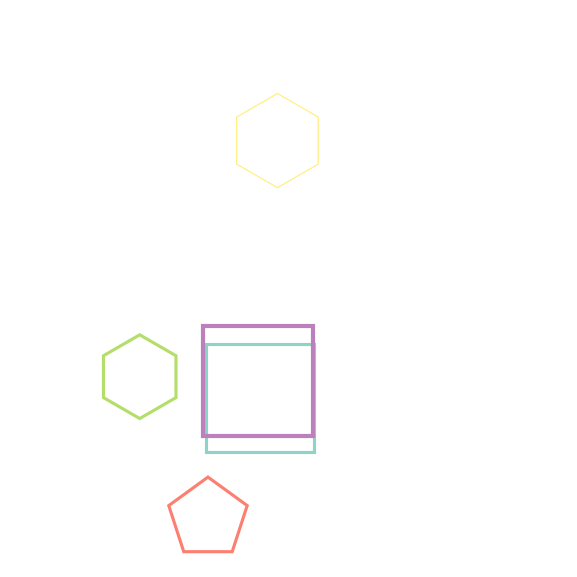[{"shape": "square", "thickness": 1.5, "radius": 0.47, "center": [0.45, 0.311]}, {"shape": "pentagon", "thickness": 1.5, "radius": 0.36, "center": [0.36, 0.102]}, {"shape": "hexagon", "thickness": 1.5, "radius": 0.36, "center": [0.242, 0.347]}, {"shape": "square", "thickness": 2, "radius": 0.47, "center": [0.447, 0.339]}, {"shape": "hexagon", "thickness": 0.5, "radius": 0.41, "center": [0.48, 0.756]}]